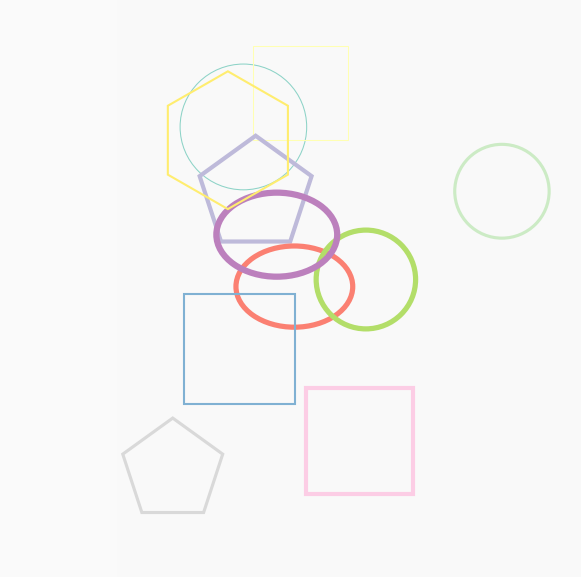[{"shape": "circle", "thickness": 0.5, "radius": 0.54, "center": [0.419, 0.779]}, {"shape": "square", "thickness": 0.5, "radius": 0.41, "center": [0.517, 0.838]}, {"shape": "pentagon", "thickness": 2, "radius": 0.51, "center": [0.44, 0.663]}, {"shape": "oval", "thickness": 2.5, "radius": 0.5, "center": [0.506, 0.503]}, {"shape": "square", "thickness": 1, "radius": 0.48, "center": [0.412, 0.395]}, {"shape": "circle", "thickness": 2.5, "radius": 0.43, "center": [0.629, 0.515]}, {"shape": "square", "thickness": 2, "radius": 0.46, "center": [0.619, 0.235]}, {"shape": "pentagon", "thickness": 1.5, "radius": 0.45, "center": [0.297, 0.185]}, {"shape": "oval", "thickness": 3, "radius": 0.52, "center": [0.476, 0.593]}, {"shape": "circle", "thickness": 1.5, "radius": 0.41, "center": [0.864, 0.668]}, {"shape": "hexagon", "thickness": 1, "radius": 0.6, "center": [0.392, 0.756]}]